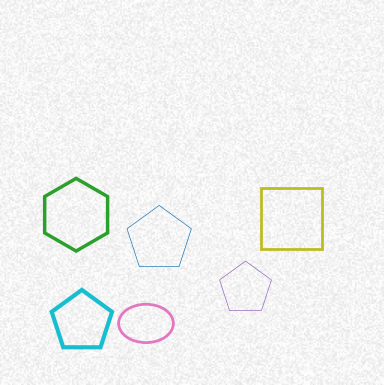[{"shape": "pentagon", "thickness": 0.5, "radius": 0.44, "center": [0.414, 0.379]}, {"shape": "hexagon", "thickness": 2.5, "radius": 0.47, "center": [0.198, 0.442]}, {"shape": "pentagon", "thickness": 0.5, "radius": 0.35, "center": [0.638, 0.251]}, {"shape": "oval", "thickness": 2, "radius": 0.36, "center": [0.379, 0.16]}, {"shape": "square", "thickness": 2, "radius": 0.4, "center": [0.758, 0.433]}, {"shape": "pentagon", "thickness": 3, "radius": 0.41, "center": [0.213, 0.165]}]